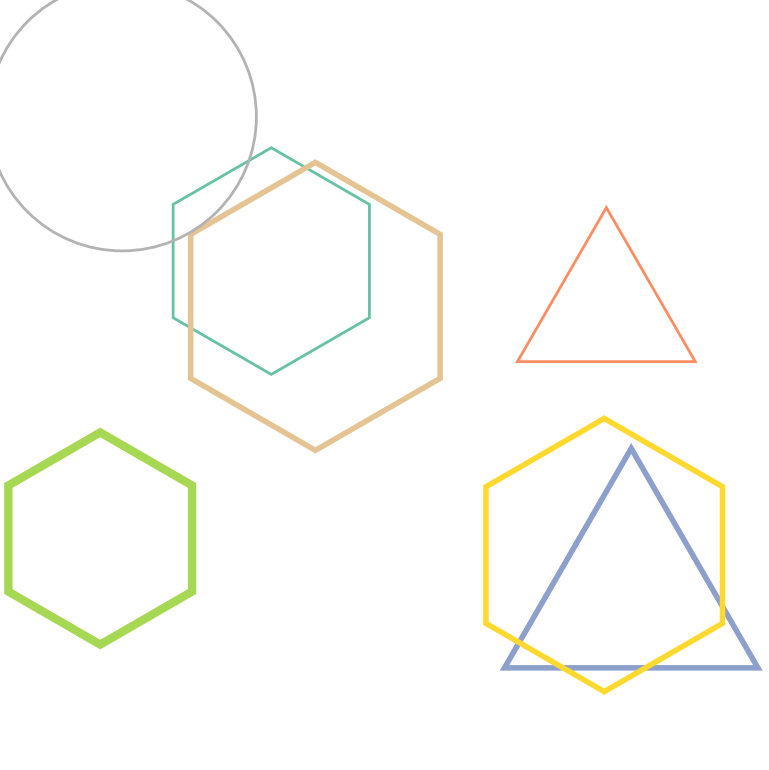[{"shape": "hexagon", "thickness": 1, "radius": 0.74, "center": [0.352, 0.661]}, {"shape": "triangle", "thickness": 1, "radius": 0.67, "center": [0.787, 0.597]}, {"shape": "triangle", "thickness": 2, "radius": 0.95, "center": [0.82, 0.228]}, {"shape": "hexagon", "thickness": 3, "radius": 0.69, "center": [0.13, 0.301]}, {"shape": "hexagon", "thickness": 2, "radius": 0.89, "center": [0.785, 0.279]}, {"shape": "hexagon", "thickness": 2, "radius": 0.94, "center": [0.41, 0.602]}, {"shape": "circle", "thickness": 1, "radius": 0.87, "center": [0.159, 0.848]}]